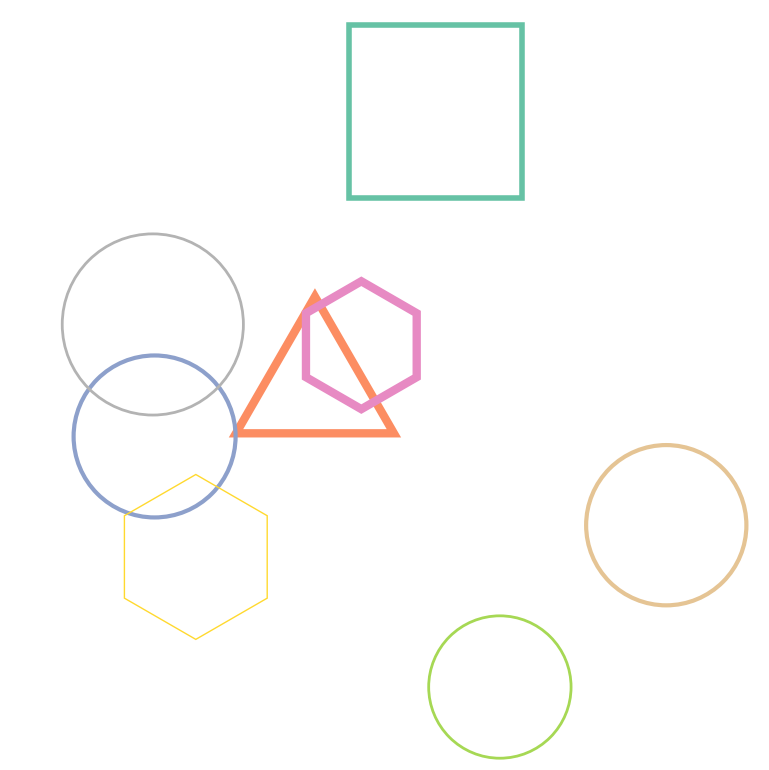[{"shape": "square", "thickness": 2, "radius": 0.56, "center": [0.565, 0.856]}, {"shape": "triangle", "thickness": 3, "radius": 0.59, "center": [0.409, 0.496]}, {"shape": "circle", "thickness": 1.5, "radius": 0.53, "center": [0.201, 0.433]}, {"shape": "hexagon", "thickness": 3, "radius": 0.42, "center": [0.469, 0.552]}, {"shape": "circle", "thickness": 1, "radius": 0.46, "center": [0.649, 0.108]}, {"shape": "hexagon", "thickness": 0.5, "radius": 0.54, "center": [0.254, 0.277]}, {"shape": "circle", "thickness": 1.5, "radius": 0.52, "center": [0.865, 0.318]}, {"shape": "circle", "thickness": 1, "radius": 0.59, "center": [0.198, 0.579]}]